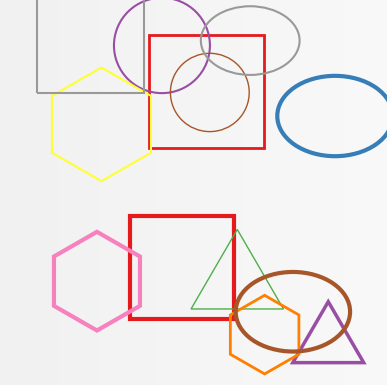[{"shape": "square", "thickness": 3, "radius": 0.67, "center": [0.47, 0.306]}, {"shape": "square", "thickness": 2, "radius": 0.74, "center": [0.533, 0.762]}, {"shape": "oval", "thickness": 3, "radius": 0.75, "center": [0.865, 0.699]}, {"shape": "triangle", "thickness": 1, "radius": 0.69, "center": [0.612, 0.266]}, {"shape": "triangle", "thickness": 2.5, "radius": 0.53, "center": [0.847, 0.111]}, {"shape": "circle", "thickness": 1.5, "radius": 0.62, "center": [0.418, 0.882]}, {"shape": "hexagon", "thickness": 2, "radius": 0.51, "center": [0.683, 0.131]}, {"shape": "hexagon", "thickness": 1.5, "radius": 0.74, "center": [0.262, 0.677]}, {"shape": "oval", "thickness": 3, "radius": 0.74, "center": [0.756, 0.19]}, {"shape": "circle", "thickness": 1, "radius": 0.51, "center": [0.541, 0.76]}, {"shape": "hexagon", "thickness": 3, "radius": 0.64, "center": [0.25, 0.27]}, {"shape": "oval", "thickness": 1.5, "radius": 0.64, "center": [0.646, 0.895]}, {"shape": "square", "thickness": 1.5, "radius": 0.69, "center": [0.233, 0.897]}]